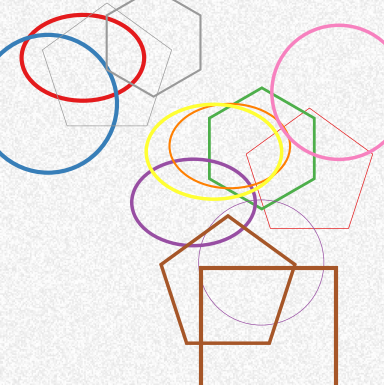[{"shape": "pentagon", "thickness": 0.5, "radius": 0.86, "center": [0.804, 0.546]}, {"shape": "oval", "thickness": 3, "radius": 0.8, "center": [0.215, 0.85]}, {"shape": "circle", "thickness": 3, "radius": 0.89, "center": [0.125, 0.73]}, {"shape": "hexagon", "thickness": 2, "radius": 0.79, "center": [0.68, 0.614]}, {"shape": "oval", "thickness": 2.5, "radius": 0.8, "center": [0.503, 0.474]}, {"shape": "circle", "thickness": 0.5, "radius": 0.81, "center": [0.679, 0.318]}, {"shape": "oval", "thickness": 1.5, "radius": 0.78, "center": [0.597, 0.621]}, {"shape": "oval", "thickness": 2.5, "radius": 0.88, "center": [0.556, 0.606]}, {"shape": "pentagon", "thickness": 2.5, "radius": 0.91, "center": [0.592, 0.256]}, {"shape": "square", "thickness": 3, "radius": 0.88, "center": [0.697, 0.13]}, {"shape": "circle", "thickness": 2.5, "radius": 0.87, "center": [0.88, 0.76]}, {"shape": "pentagon", "thickness": 0.5, "radius": 0.88, "center": [0.278, 0.816]}, {"shape": "hexagon", "thickness": 1.5, "radius": 0.7, "center": [0.399, 0.89]}]